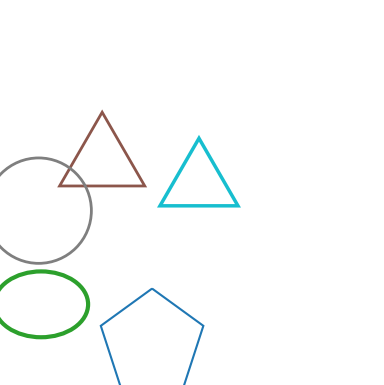[{"shape": "pentagon", "thickness": 1.5, "radius": 0.7, "center": [0.395, 0.11]}, {"shape": "oval", "thickness": 3, "radius": 0.61, "center": [0.107, 0.21]}, {"shape": "triangle", "thickness": 2, "radius": 0.64, "center": [0.265, 0.581]}, {"shape": "circle", "thickness": 2, "radius": 0.68, "center": [0.1, 0.453]}, {"shape": "triangle", "thickness": 2.5, "radius": 0.58, "center": [0.517, 0.524]}]